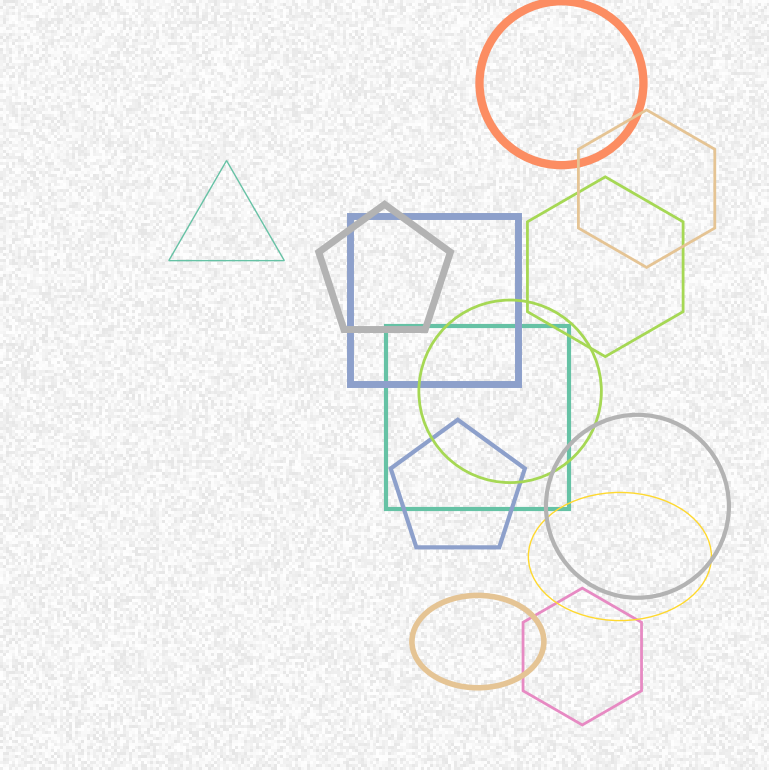[{"shape": "square", "thickness": 1.5, "radius": 0.6, "center": [0.62, 0.458]}, {"shape": "triangle", "thickness": 0.5, "radius": 0.43, "center": [0.294, 0.705]}, {"shape": "circle", "thickness": 3, "radius": 0.53, "center": [0.729, 0.892]}, {"shape": "pentagon", "thickness": 1.5, "radius": 0.46, "center": [0.595, 0.363]}, {"shape": "square", "thickness": 2.5, "radius": 0.54, "center": [0.564, 0.61]}, {"shape": "hexagon", "thickness": 1, "radius": 0.44, "center": [0.756, 0.147]}, {"shape": "hexagon", "thickness": 1, "radius": 0.58, "center": [0.786, 0.654]}, {"shape": "circle", "thickness": 1, "radius": 0.59, "center": [0.662, 0.492]}, {"shape": "oval", "thickness": 0.5, "radius": 0.59, "center": [0.805, 0.277]}, {"shape": "oval", "thickness": 2, "radius": 0.43, "center": [0.621, 0.167]}, {"shape": "hexagon", "thickness": 1, "radius": 0.51, "center": [0.84, 0.755]}, {"shape": "circle", "thickness": 1.5, "radius": 0.59, "center": [0.828, 0.342]}, {"shape": "pentagon", "thickness": 2.5, "radius": 0.45, "center": [0.499, 0.645]}]